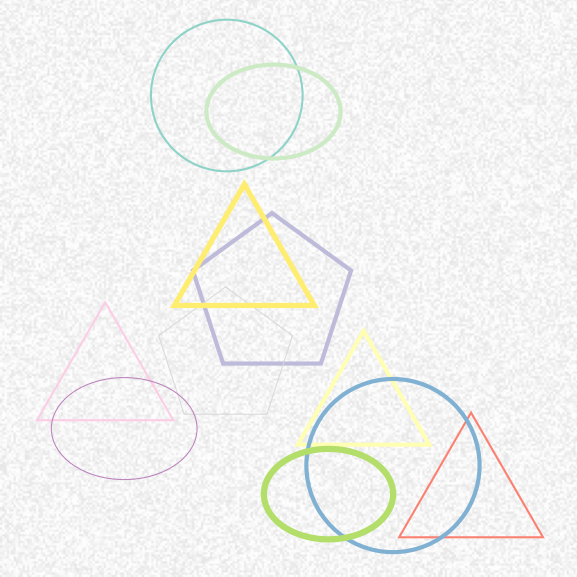[{"shape": "circle", "thickness": 1, "radius": 0.66, "center": [0.393, 0.834]}, {"shape": "triangle", "thickness": 2, "radius": 0.66, "center": [0.63, 0.295]}, {"shape": "pentagon", "thickness": 2, "radius": 0.72, "center": [0.471, 0.486]}, {"shape": "triangle", "thickness": 1, "radius": 0.72, "center": [0.816, 0.141]}, {"shape": "circle", "thickness": 2, "radius": 0.75, "center": [0.68, 0.193]}, {"shape": "oval", "thickness": 3, "radius": 0.56, "center": [0.569, 0.144]}, {"shape": "triangle", "thickness": 1, "radius": 0.68, "center": [0.182, 0.34]}, {"shape": "pentagon", "thickness": 0.5, "radius": 0.61, "center": [0.391, 0.38]}, {"shape": "oval", "thickness": 0.5, "radius": 0.63, "center": [0.215, 0.257]}, {"shape": "oval", "thickness": 2, "radius": 0.58, "center": [0.474, 0.806]}, {"shape": "triangle", "thickness": 2.5, "radius": 0.7, "center": [0.423, 0.54]}]